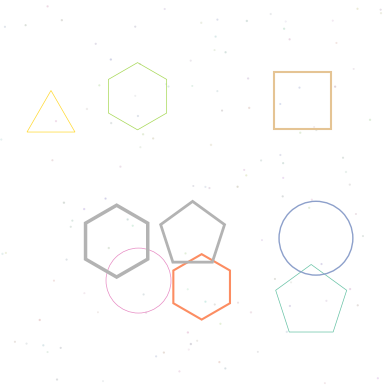[{"shape": "pentagon", "thickness": 0.5, "radius": 0.48, "center": [0.808, 0.216]}, {"shape": "hexagon", "thickness": 1.5, "radius": 0.42, "center": [0.524, 0.255]}, {"shape": "circle", "thickness": 1, "radius": 0.48, "center": [0.821, 0.381]}, {"shape": "circle", "thickness": 0.5, "radius": 0.42, "center": [0.36, 0.271]}, {"shape": "hexagon", "thickness": 0.5, "radius": 0.44, "center": [0.357, 0.75]}, {"shape": "triangle", "thickness": 0.5, "radius": 0.36, "center": [0.132, 0.693]}, {"shape": "square", "thickness": 1.5, "radius": 0.37, "center": [0.785, 0.738]}, {"shape": "pentagon", "thickness": 2, "radius": 0.44, "center": [0.5, 0.39]}, {"shape": "hexagon", "thickness": 2.5, "radius": 0.47, "center": [0.303, 0.374]}]